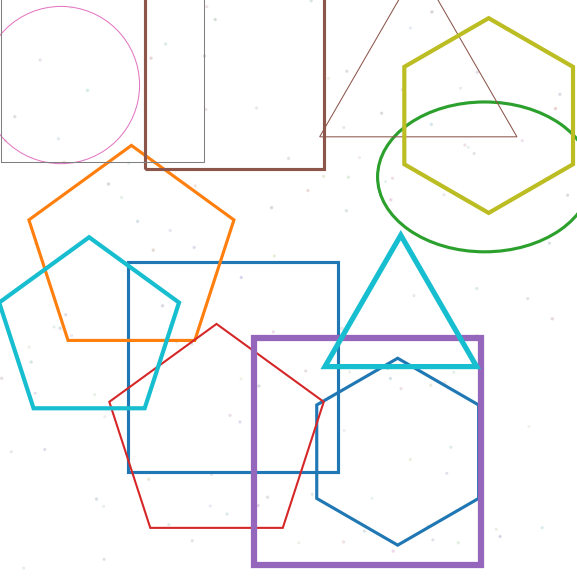[{"shape": "square", "thickness": 1.5, "radius": 0.91, "center": [0.404, 0.364]}, {"shape": "hexagon", "thickness": 1.5, "radius": 0.81, "center": [0.689, 0.217]}, {"shape": "pentagon", "thickness": 1.5, "radius": 0.93, "center": [0.228, 0.561]}, {"shape": "oval", "thickness": 1.5, "radius": 0.93, "center": [0.839, 0.693]}, {"shape": "pentagon", "thickness": 1, "radius": 0.98, "center": [0.375, 0.243]}, {"shape": "square", "thickness": 3, "radius": 0.98, "center": [0.637, 0.217]}, {"shape": "triangle", "thickness": 0.5, "radius": 0.99, "center": [0.724, 0.861]}, {"shape": "square", "thickness": 1.5, "radius": 0.77, "center": [0.406, 0.861]}, {"shape": "circle", "thickness": 0.5, "radius": 0.68, "center": [0.106, 0.852]}, {"shape": "square", "thickness": 0.5, "radius": 0.88, "center": [0.177, 0.895]}, {"shape": "hexagon", "thickness": 2, "radius": 0.84, "center": [0.846, 0.799]}, {"shape": "triangle", "thickness": 2.5, "radius": 0.76, "center": [0.694, 0.44]}, {"shape": "pentagon", "thickness": 2, "radius": 0.82, "center": [0.154, 0.425]}]